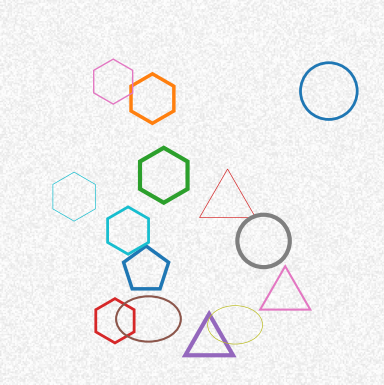[{"shape": "circle", "thickness": 2, "radius": 0.37, "center": [0.854, 0.763]}, {"shape": "pentagon", "thickness": 2.5, "radius": 0.31, "center": [0.379, 0.3]}, {"shape": "hexagon", "thickness": 2.5, "radius": 0.32, "center": [0.396, 0.744]}, {"shape": "hexagon", "thickness": 3, "radius": 0.36, "center": [0.425, 0.545]}, {"shape": "hexagon", "thickness": 2, "radius": 0.29, "center": [0.299, 0.167]}, {"shape": "triangle", "thickness": 0.5, "radius": 0.42, "center": [0.591, 0.477]}, {"shape": "triangle", "thickness": 3, "radius": 0.36, "center": [0.543, 0.113]}, {"shape": "oval", "thickness": 1.5, "radius": 0.42, "center": [0.386, 0.171]}, {"shape": "triangle", "thickness": 1.5, "radius": 0.38, "center": [0.741, 0.233]}, {"shape": "hexagon", "thickness": 1, "radius": 0.29, "center": [0.294, 0.788]}, {"shape": "circle", "thickness": 3, "radius": 0.34, "center": [0.685, 0.374]}, {"shape": "oval", "thickness": 0.5, "radius": 0.36, "center": [0.611, 0.156]}, {"shape": "hexagon", "thickness": 2, "radius": 0.31, "center": [0.333, 0.401]}, {"shape": "hexagon", "thickness": 0.5, "radius": 0.32, "center": [0.192, 0.489]}]